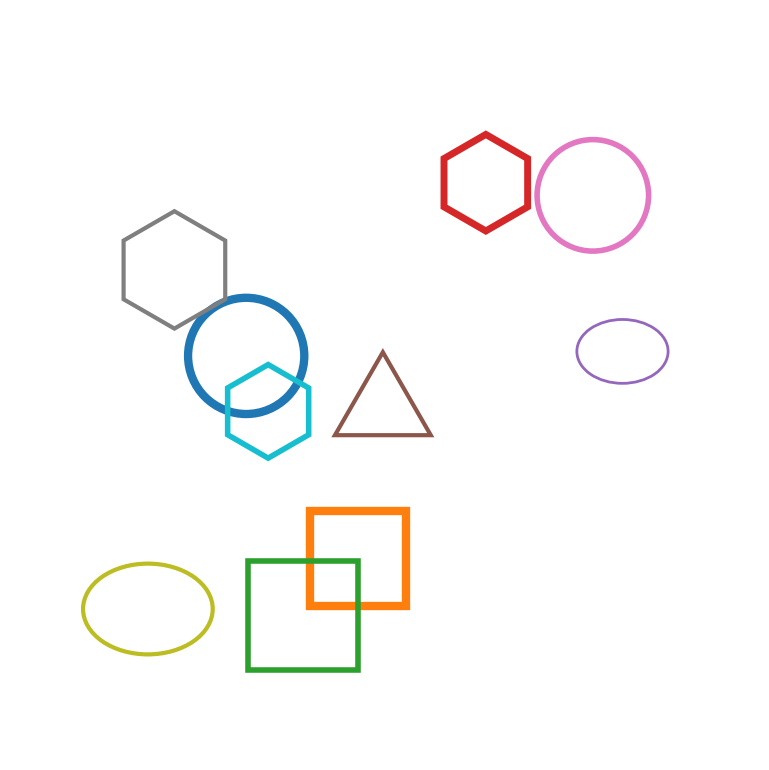[{"shape": "circle", "thickness": 3, "radius": 0.38, "center": [0.32, 0.538]}, {"shape": "square", "thickness": 3, "radius": 0.31, "center": [0.465, 0.275]}, {"shape": "square", "thickness": 2, "radius": 0.36, "center": [0.394, 0.201]}, {"shape": "hexagon", "thickness": 2.5, "radius": 0.31, "center": [0.631, 0.763]}, {"shape": "oval", "thickness": 1, "radius": 0.3, "center": [0.808, 0.544]}, {"shape": "triangle", "thickness": 1.5, "radius": 0.36, "center": [0.497, 0.471]}, {"shape": "circle", "thickness": 2, "radius": 0.36, "center": [0.77, 0.746]}, {"shape": "hexagon", "thickness": 1.5, "radius": 0.38, "center": [0.227, 0.649]}, {"shape": "oval", "thickness": 1.5, "radius": 0.42, "center": [0.192, 0.209]}, {"shape": "hexagon", "thickness": 2, "radius": 0.3, "center": [0.348, 0.466]}]